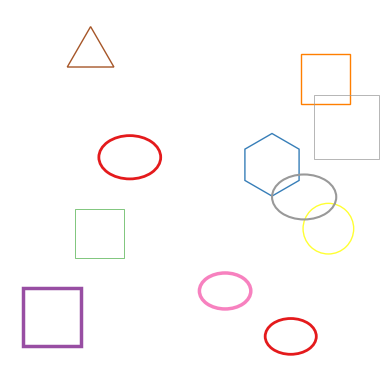[{"shape": "oval", "thickness": 2, "radius": 0.33, "center": [0.755, 0.126]}, {"shape": "oval", "thickness": 2, "radius": 0.4, "center": [0.337, 0.592]}, {"shape": "hexagon", "thickness": 1, "radius": 0.41, "center": [0.706, 0.572]}, {"shape": "square", "thickness": 0.5, "radius": 0.32, "center": [0.26, 0.393]}, {"shape": "square", "thickness": 2.5, "radius": 0.38, "center": [0.135, 0.177]}, {"shape": "square", "thickness": 1, "radius": 0.32, "center": [0.845, 0.794]}, {"shape": "circle", "thickness": 1, "radius": 0.33, "center": [0.853, 0.406]}, {"shape": "triangle", "thickness": 1, "radius": 0.35, "center": [0.235, 0.861]}, {"shape": "oval", "thickness": 2.5, "radius": 0.33, "center": [0.585, 0.244]}, {"shape": "square", "thickness": 0.5, "radius": 0.42, "center": [0.9, 0.67]}, {"shape": "oval", "thickness": 1.5, "radius": 0.42, "center": [0.79, 0.488]}]